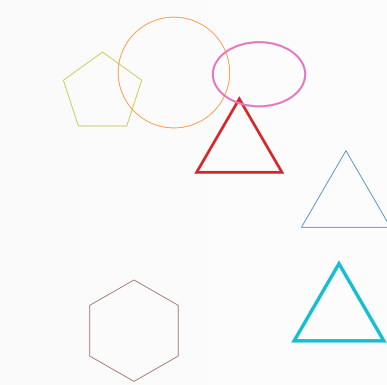[{"shape": "triangle", "thickness": 0.5, "radius": 0.66, "center": [0.893, 0.476]}, {"shape": "circle", "thickness": 0.5, "radius": 0.72, "center": [0.449, 0.812]}, {"shape": "triangle", "thickness": 2, "radius": 0.64, "center": [0.618, 0.616]}, {"shape": "hexagon", "thickness": 0.5, "radius": 0.66, "center": [0.346, 0.141]}, {"shape": "oval", "thickness": 1.5, "radius": 0.6, "center": [0.668, 0.807]}, {"shape": "pentagon", "thickness": 0.5, "radius": 0.53, "center": [0.265, 0.759]}, {"shape": "triangle", "thickness": 2.5, "radius": 0.67, "center": [0.875, 0.182]}]